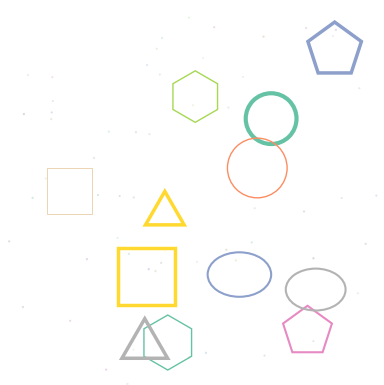[{"shape": "circle", "thickness": 3, "radius": 0.33, "center": [0.704, 0.692]}, {"shape": "hexagon", "thickness": 1, "radius": 0.36, "center": [0.436, 0.11]}, {"shape": "circle", "thickness": 1, "radius": 0.39, "center": [0.668, 0.564]}, {"shape": "pentagon", "thickness": 2.5, "radius": 0.37, "center": [0.869, 0.87]}, {"shape": "oval", "thickness": 1.5, "radius": 0.41, "center": [0.622, 0.287]}, {"shape": "pentagon", "thickness": 1.5, "radius": 0.33, "center": [0.799, 0.139]}, {"shape": "hexagon", "thickness": 1, "radius": 0.33, "center": [0.507, 0.749]}, {"shape": "square", "thickness": 2.5, "radius": 0.37, "center": [0.381, 0.281]}, {"shape": "triangle", "thickness": 2.5, "radius": 0.29, "center": [0.428, 0.445]}, {"shape": "square", "thickness": 0.5, "radius": 0.29, "center": [0.18, 0.504]}, {"shape": "oval", "thickness": 1.5, "radius": 0.39, "center": [0.82, 0.248]}, {"shape": "triangle", "thickness": 2.5, "radius": 0.34, "center": [0.376, 0.104]}]